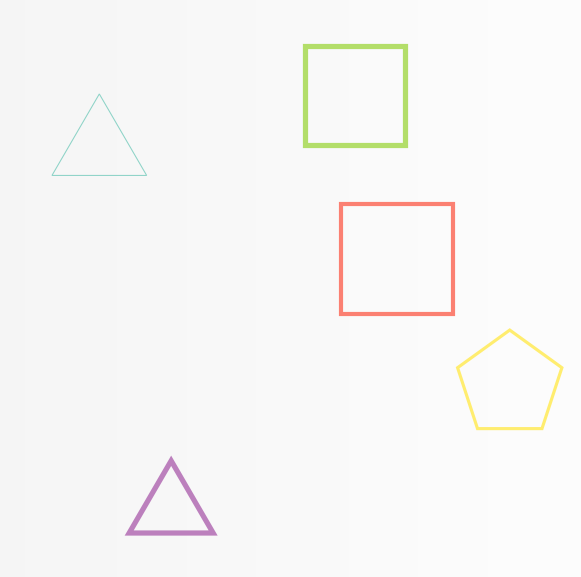[{"shape": "triangle", "thickness": 0.5, "radius": 0.47, "center": [0.171, 0.742]}, {"shape": "square", "thickness": 2, "radius": 0.48, "center": [0.683, 0.551]}, {"shape": "square", "thickness": 2.5, "radius": 0.43, "center": [0.611, 0.834]}, {"shape": "triangle", "thickness": 2.5, "radius": 0.42, "center": [0.294, 0.118]}, {"shape": "pentagon", "thickness": 1.5, "radius": 0.47, "center": [0.877, 0.333]}]